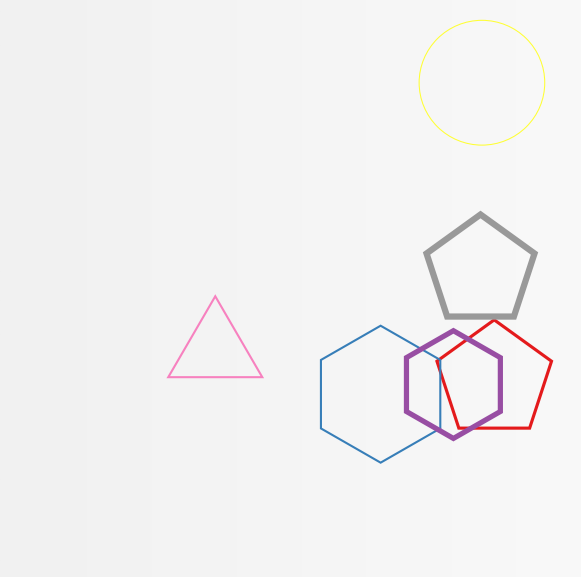[{"shape": "pentagon", "thickness": 1.5, "radius": 0.52, "center": [0.85, 0.342]}, {"shape": "hexagon", "thickness": 1, "radius": 0.59, "center": [0.655, 0.317]}, {"shape": "hexagon", "thickness": 2.5, "radius": 0.47, "center": [0.78, 0.333]}, {"shape": "circle", "thickness": 0.5, "radius": 0.54, "center": [0.829, 0.856]}, {"shape": "triangle", "thickness": 1, "radius": 0.47, "center": [0.37, 0.393]}, {"shape": "pentagon", "thickness": 3, "radius": 0.49, "center": [0.827, 0.53]}]